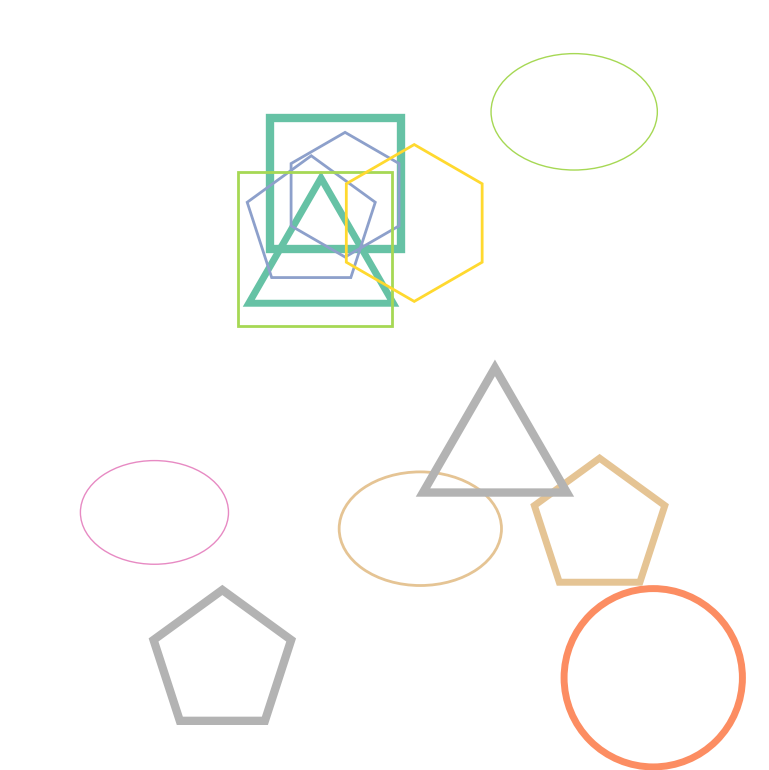[{"shape": "triangle", "thickness": 2.5, "radius": 0.54, "center": [0.417, 0.66]}, {"shape": "square", "thickness": 3, "radius": 0.43, "center": [0.435, 0.761]}, {"shape": "circle", "thickness": 2.5, "radius": 0.58, "center": [0.848, 0.12]}, {"shape": "hexagon", "thickness": 1, "radius": 0.4, "center": [0.448, 0.747]}, {"shape": "pentagon", "thickness": 1, "radius": 0.44, "center": [0.404, 0.71]}, {"shape": "oval", "thickness": 0.5, "radius": 0.48, "center": [0.201, 0.335]}, {"shape": "square", "thickness": 1, "radius": 0.5, "center": [0.409, 0.676]}, {"shape": "oval", "thickness": 0.5, "radius": 0.54, "center": [0.746, 0.855]}, {"shape": "hexagon", "thickness": 1, "radius": 0.51, "center": [0.538, 0.71]}, {"shape": "pentagon", "thickness": 2.5, "radius": 0.45, "center": [0.779, 0.316]}, {"shape": "oval", "thickness": 1, "radius": 0.53, "center": [0.546, 0.313]}, {"shape": "pentagon", "thickness": 3, "radius": 0.47, "center": [0.289, 0.14]}, {"shape": "triangle", "thickness": 3, "radius": 0.54, "center": [0.643, 0.414]}]